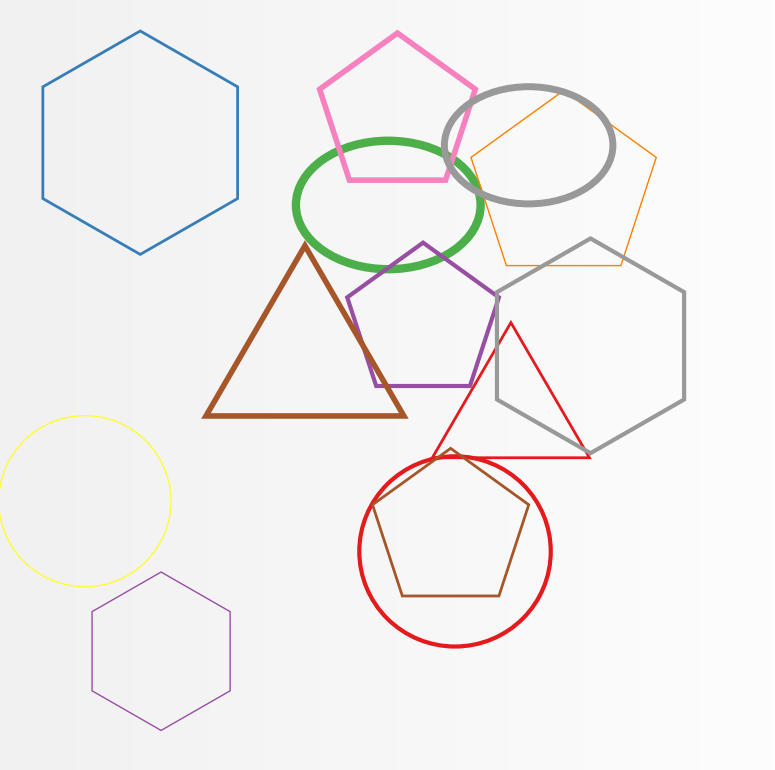[{"shape": "circle", "thickness": 1.5, "radius": 0.62, "center": [0.587, 0.284]}, {"shape": "triangle", "thickness": 1, "radius": 0.59, "center": [0.659, 0.464]}, {"shape": "hexagon", "thickness": 1, "radius": 0.73, "center": [0.181, 0.815]}, {"shape": "oval", "thickness": 3, "radius": 0.6, "center": [0.501, 0.734]}, {"shape": "hexagon", "thickness": 0.5, "radius": 0.51, "center": [0.208, 0.154]}, {"shape": "pentagon", "thickness": 1.5, "radius": 0.51, "center": [0.546, 0.582]}, {"shape": "pentagon", "thickness": 0.5, "radius": 0.63, "center": [0.727, 0.757]}, {"shape": "circle", "thickness": 0.5, "radius": 0.56, "center": [0.11, 0.349]}, {"shape": "triangle", "thickness": 2, "radius": 0.74, "center": [0.393, 0.533]}, {"shape": "pentagon", "thickness": 1, "radius": 0.53, "center": [0.581, 0.312]}, {"shape": "pentagon", "thickness": 2, "radius": 0.53, "center": [0.513, 0.851]}, {"shape": "oval", "thickness": 2.5, "radius": 0.54, "center": [0.682, 0.811]}, {"shape": "hexagon", "thickness": 1.5, "radius": 0.7, "center": [0.762, 0.551]}]